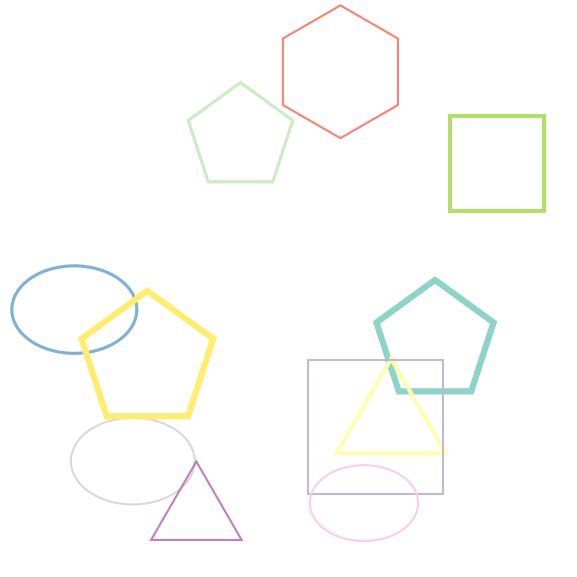[{"shape": "pentagon", "thickness": 3, "radius": 0.53, "center": [0.753, 0.408]}, {"shape": "triangle", "thickness": 2, "radius": 0.55, "center": [0.677, 0.269]}, {"shape": "square", "thickness": 1, "radius": 0.58, "center": [0.65, 0.259]}, {"shape": "hexagon", "thickness": 1, "radius": 0.58, "center": [0.589, 0.875]}, {"shape": "oval", "thickness": 1.5, "radius": 0.54, "center": [0.129, 0.463]}, {"shape": "square", "thickness": 2, "radius": 0.41, "center": [0.861, 0.716]}, {"shape": "oval", "thickness": 1, "radius": 0.47, "center": [0.63, 0.128]}, {"shape": "oval", "thickness": 1, "radius": 0.54, "center": [0.23, 0.201]}, {"shape": "triangle", "thickness": 1, "radius": 0.45, "center": [0.34, 0.109]}, {"shape": "pentagon", "thickness": 1.5, "radius": 0.48, "center": [0.416, 0.761]}, {"shape": "pentagon", "thickness": 3, "radius": 0.6, "center": [0.255, 0.375]}]